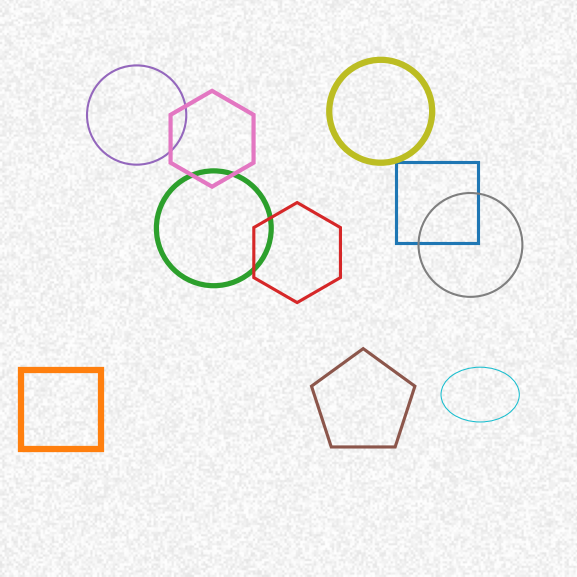[{"shape": "square", "thickness": 1.5, "radius": 0.35, "center": [0.756, 0.649]}, {"shape": "square", "thickness": 3, "radius": 0.34, "center": [0.106, 0.29]}, {"shape": "circle", "thickness": 2.5, "radius": 0.5, "center": [0.37, 0.604]}, {"shape": "hexagon", "thickness": 1.5, "radius": 0.43, "center": [0.515, 0.562]}, {"shape": "circle", "thickness": 1, "radius": 0.43, "center": [0.237, 0.8]}, {"shape": "pentagon", "thickness": 1.5, "radius": 0.47, "center": [0.629, 0.301]}, {"shape": "hexagon", "thickness": 2, "radius": 0.41, "center": [0.367, 0.759]}, {"shape": "circle", "thickness": 1, "radius": 0.45, "center": [0.815, 0.575]}, {"shape": "circle", "thickness": 3, "radius": 0.45, "center": [0.659, 0.806]}, {"shape": "oval", "thickness": 0.5, "radius": 0.34, "center": [0.831, 0.316]}]